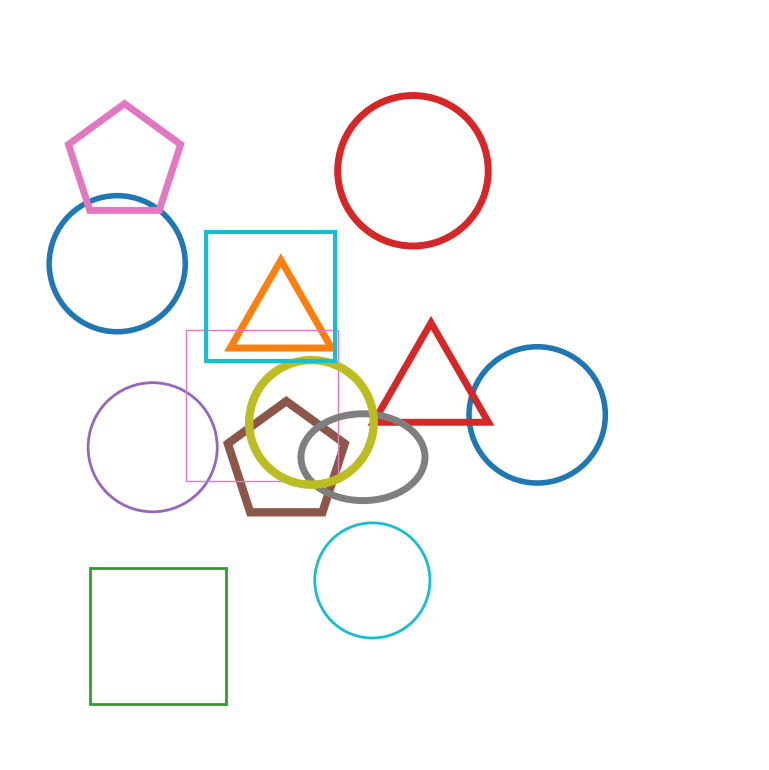[{"shape": "circle", "thickness": 2, "radius": 0.44, "center": [0.698, 0.461]}, {"shape": "circle", "thickness": 2, "radius": 0.44, "center": [0.152, 0.658]}, {"shape": "triangle", "thickness": 2.5, "radius": 0.38, "center": [0.365, 0.586]}, {"shape": "square", "thickness": 1, "radius": 0.44, "center": [0.205, 0.174]}, {"shape": "circle", "thickness": 2.5, "radius": 0.49, "center": [0.536, 0.778]}, {"shape": "triangle", "thickness": 2.5, "radius": 0.43, "center": [0.56, 0.495]}, {"shape": "circle", "thickness": 1, "radius": 0.42, "center": [0.198, 0.419]}, {"shape": "pentagon", "thickness": 3, "radius": 0.4, "center": [0.372, 0.399]}, {"shape": "square", "thickness": 0.5, "radius": 0.49, "center": [0.34, 0.473]}, {"shape": "pentagon", "thickness": 2.5, "radius": 0.38, "center": [0.162, 0.789]}, {"shape": "oval", "thickness": 2.5, "radius": 0.4, "center": [0.471, 0.406]}, {"shape": "circle", "thickness": 3, "radius": 0.4, "center": [0.404, 0.451]}, {"shape": "circle", "thickness": 1, "radius": 0.37, "center": [0.484, 0.246]}, {"shape": "square", "thickness": 1.5, "radius": 0.42, "center": [0.351, 0.615]}]